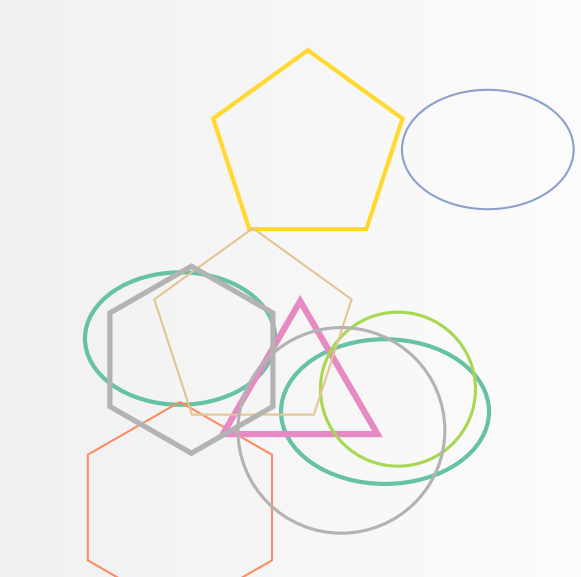[{"shape": "oval", "thickness": 2, "radius": 0.89, "center": [0.662, 0.286]}, {"shape": "oval", "thickness": 2, "radius": 0.82, "center": [0.31, 0.413]}, {"shape": "hexagon", "thickness": 1, "radius": 0.91, "center": [0.309, 0.12]}, {"shape": "oval", "thickness": 1, "radius": 0.74, "center": [0.839, 0.74]}, {"shape": "triangle", "thickness": 3, "radius": 0.77, "center": [0.516, 0.324]}, {"shape": "circle", "thickness": 1.5, "radius": 0.67, "center": [0.685, 0.325]}, {"shape": "pentagon", "thickness": 2, "radius": 0.86, "center": [0.53, 0.741]}, {"shape": "pentagon", "thickness": 1, "radius": 0.89, "center": [0.435, 0.426]}, {"shape": "circle", "thickness": 1.5, "radius": 0.89, "center": [0.587, 0.254]}, {"shape": "hexagon", "thickness": 2.5, "radius": 0.81, "center": [0.329, 0.376]}]